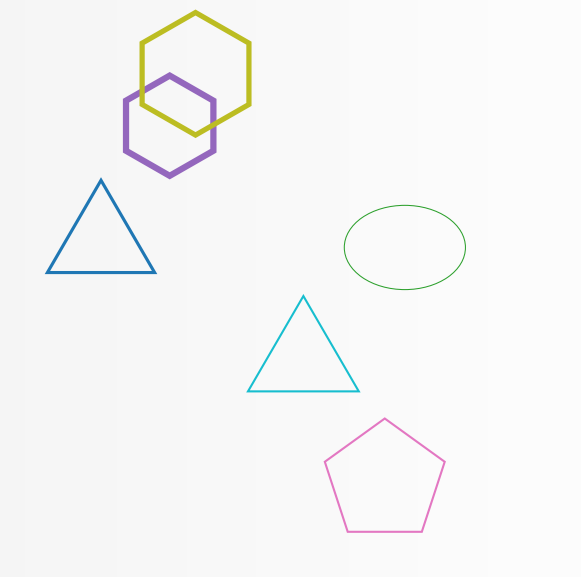[{"shape": "triangle", "thickness": 1.5, "radius": 0.53, "center": [0.174, 0.58]}, {"shape": "oval", "thickness": 0.5, "radius": 0.52, "center": [0.697, 0.571]}, {"shape": "hexagon", "thickness": 3, "radius": 0.43, "center": [0.292, 0.781]}, {"shape": "pentagon", "thickness": 1, "radius": 0.54, "center": [0.662, 0.166]}, {"shape": "hexagon", "thickness": 2.5, "radius": 0.53, "center": [0.336, 0.871]}, {"shape": "triangle", "thickness": 1, "radius": 0.55, "center": [0.522, 0.376]}]